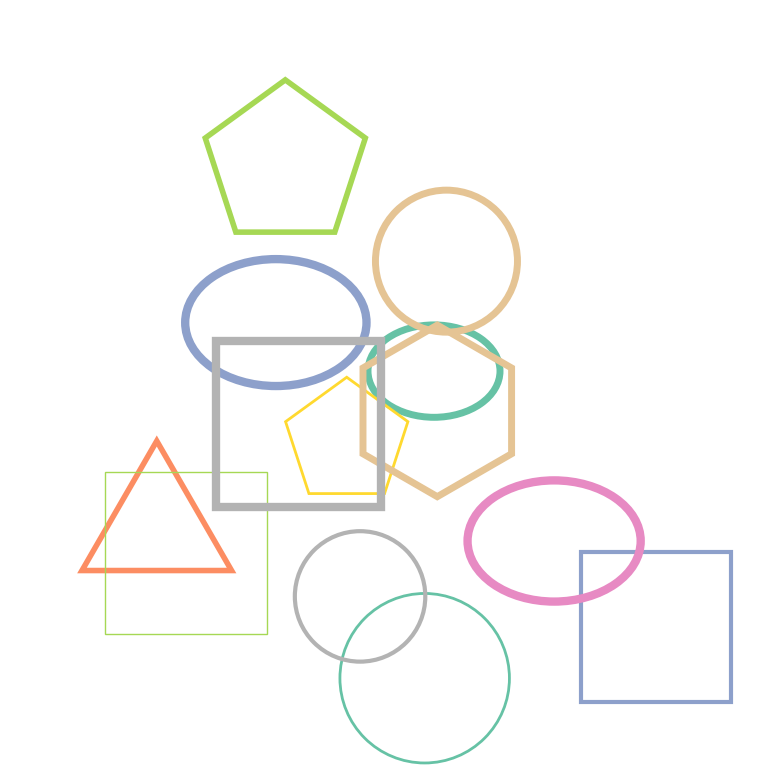[{"shape": "oval", "thickness": 2.5, "radius": 0.43, "center": [0.564, 0.518]}, {"shape": "circle", "thickness": 1, "radius": 0.55, "center": [0.552, 0.119]}, {"shape": "triangle", "thickness": 2, "radius": 0.56, "center": [0.204, 0.315]}, {"shape": "square", "thickness": 1.5, "radius": 0.49, "center": [0.853, 0.186]}, {"shape": "oval", "thickness": 3, "radius": 0.59, "center": [0.358, 0.581]}, {"shape": "oval", "thickness": 3, "radius": 0.56, "center": [0.72, 0.297]}, {"shape": "square", "thickness": 0.5, "radius": 0.53, "center": [0.242, 0.282]}, {"shape": "pentagon", "thickness": 2, "radius": 0.55, "center": [0.371, 0.787]}, {"shape": "pentagon", "thickness": 1, "radius": 0.42, "center": [0.45, 0.427]}, {"shape": "hexagon", "thickness": 2.5, "radius": 0.56, "center": [0.568, 0.466]}, {"shape": "circle", "thickness": 2.5, "radius": 0.46, "center": [0.58, 0.661]}, {"shape": "circle", "thickness": 1.5, "radius": 0.42, "center": [0.468, 0.225]}, {"shape": "square", "thickness": 3, "radius": 0.54, "center": [0.388, 0.45]}]